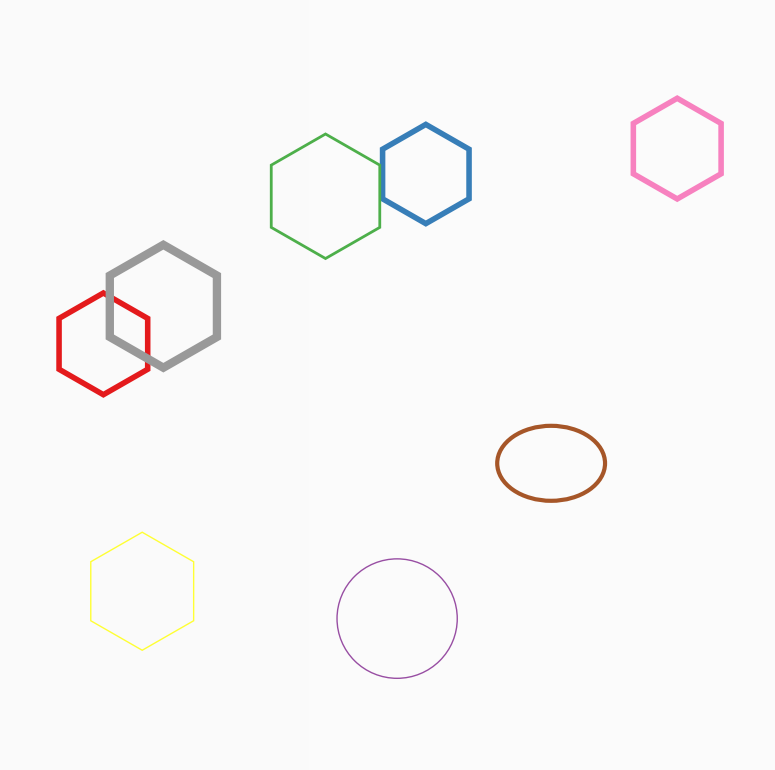[{"shape": "hexagon", "thickness": 2, "radius": 0.33, "center": [0.133, 0.553]}, {"shape": "hexagon", "thickness": 2, "radius": 0.32, "center": [0.549, 0.774]}, {"shape": "hexagon", "thickness": 1, "radius": 0.4, "center": [0.42, 0.745]}, {"shape": "circle", "thickness": 0.5, "radius": 0.39, "center": [0.512, 0.197]}, {"shape": "hexagon", "thickness": 0.5, "radius": 0.38, "center": [0.183, 0.232]}, {"shape": "oval", "thickness": 1.5, "radius": 0.35, "center": [0.711, 0.398]}, {"shape": "hexagon", "thickness": 2, "radius": 0.33, "center": [0.874, 0.807]}, {"shape": "hexagon", "thickness": 3, "radius": 0.4, "center": [0.211, 0.602]}]